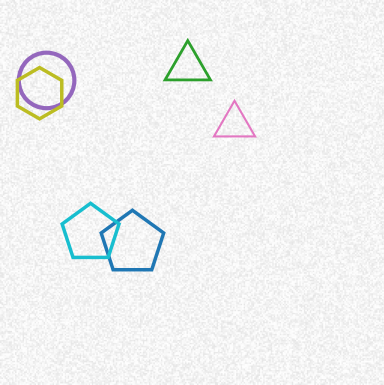[{"shape": "pentagon", "thickness": 2.5, "radius": 0.43, "center": [0.344, 0.368]}, {"shape": "triangle", "thickness": 2, "radius": 0.34, "center": [0.488, 0.826]}, {"shape": "circle", "thickness": 3, "radius": 0.36, "center": [0.121, 0.791]}, {"shape": "triangle", "thickness": 1.5, "radius": 0.31, "center": [0.609, 0.677]}, {"shape": "hexagon", "thickness": 2.5, "radius": 0.33, "center": [0.103, 0.758]}, {"shape": "pentagon", "thickness": 2.5, "radius": 0.39, "center": [0.235, 0.394]}]